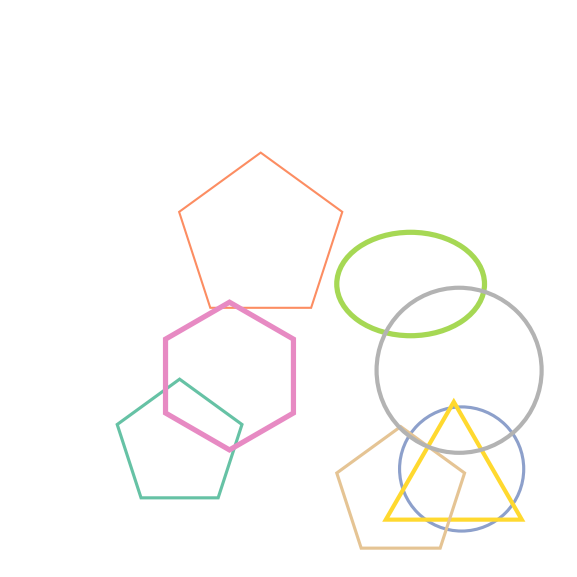[{"shape": "pentagon", "thickness": 1.5, "radius": 0.57, "center": [0.311, 0.229]}, {"shape": "pentagon", "thickness": 1, "radius": 0.74, "center": [0.451, 0.586]}, {"shape": "circle", "thickness": 1.5, "radius": 0.54, "center": [0.799, 0.187]}, {"shape": "hexagon", "thickness": 2.5, "radius": 0.64, "center": [0.397, 0.348]}, {"shape": "oval", "thickness": 2.5, "radius": 0.64, "center": [0.711, 0.507]}, {"shape": "triangle", "thickness": 2, "radius": 0.68, "center": [0.786, 0.167]}, {"shape": "pentagon", "thickness": 1.5, "radius": 0.58, "center": [0.694, 0.144]}, {"shape": "circle", "thickness": 2, "radius": 0.71, "center": [0.795, 0.358]}]